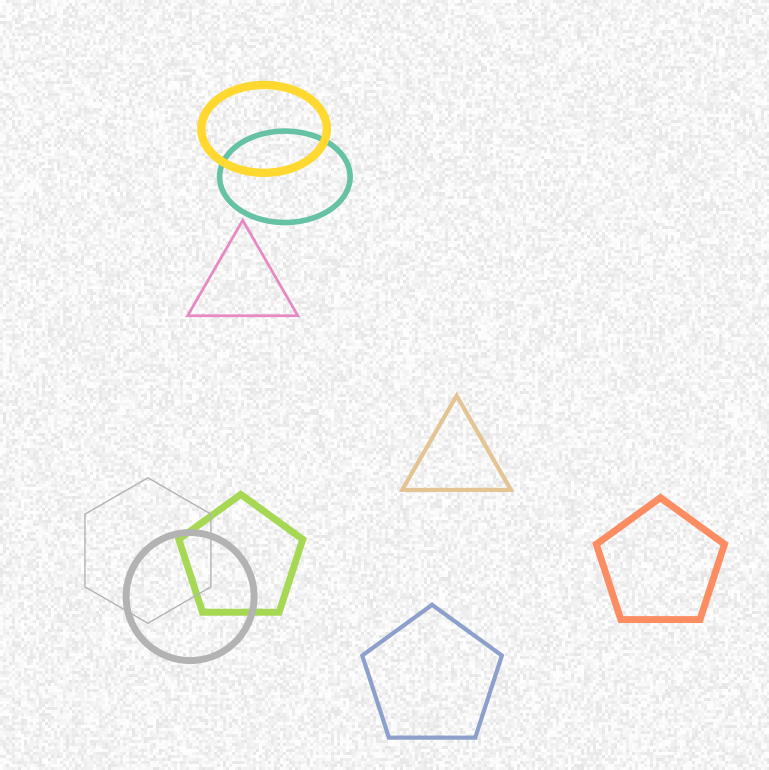[{"shape": "oval", "thickness": 2, "radius": 0.42, "center": [0.37, 0.77]}, {"shape": "pentagon", "thickness": 2.5, "radius": 0.44, "center": [0.858, 0.266]}, {"shape": "pentagon", "thickness": 1.5, "radius": 0.48, "center": [0.561, 0.119]}, {"shape": "triangle", "thickness": 1, "radius": 0.41, "center": [0.315, 0.631]}, {"shape": "pentagon", "thickness": 2.5, "radius": 0.42, "center": [0.313, 0.273]}, {"shape": "oval", "thickness": 3, "radius": 0.41, "center": [0.343, 0.833]}, {"shape": "triangle", "thickness": 1.5, "radius": 0.41, "center": [0.593, 0.405]}, {"shape": "circle", "thickness": 2.5, "radius": 0.42, "center": [0.247, 0.225]}, {"shape": "hexagon", "thickness": 0.5, "radius": 0.47, "center": [0.192, 0.285]}]